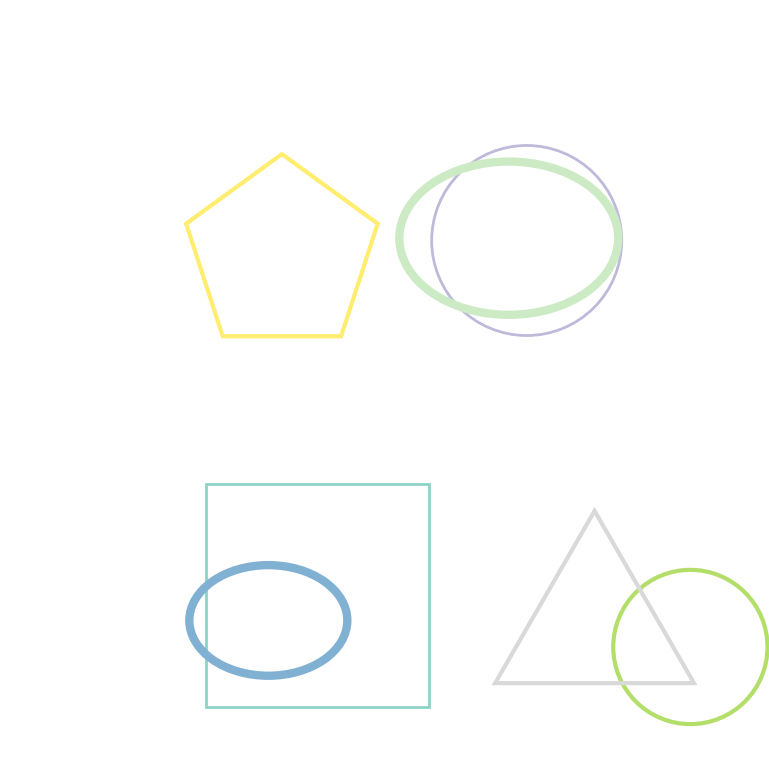[{"shape": "square", "thickness": 1, "radius": 0.72, "center": [0.413, 0.227]}, {"shape": "circle", "thickness": 1, "radius": 0.62, "center": [0.684, 0.688]}, {"shape": "oval", "thickness": 3, "radius": 0.51, "center": [0.348, 0.194]}, {"shape": "circle", "thickness": 1.5, "radius": 0.5, "center": [0.897, 0.16]}, {"shape": "triangle", "thickness": 1.5, "radius": 0.75, "center": [0.772, 0.187]}, {"shape": "oval", "thickness": 3, "radius": 0.71, "center": [0.661, 0.691]}, {"shape": "pentagon", "thickness": 1.5, "radius": 0.65, "center": [0.366, 0.669]}]